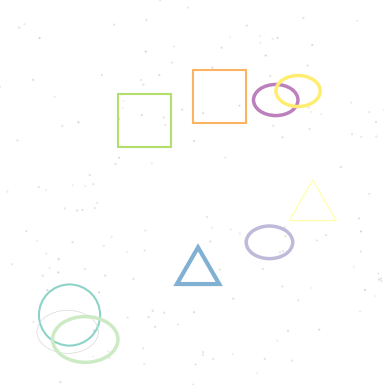[{"shape": "circle", "thickness": 1.5, "radius": 0.4, "center": [0.181, 0.182]}, {"shape": "triangle", "thickness": 1, "radius": 0.35, "center": [0.812, 0.462]}, {"shape": "oval", "thickness": 2.5, "radius": 0.3, "center": [0.7, 0.371]}, {"shape": "triangle", "thickness": 3, "radius": 0.32, "center": [0.514, 0.294]}, {"shape": "square", "thickness": 1.5, "radius": 0.34, "center": [0.569, 0.75]}, {"shape": "square", "thickness": 1.5, "radius": 0.34, "center": [0.376, 0.686]}, {"shape": "oval", "thickness": 0.5, "radius": 0.4, "center": [0.176, 0.138]}, {"shape": "oval", "thickness": 2.5, "radius": 0.29, "center": [0.716, 0.74]}, {"shape": "oval", "thickness": 2.5, "radius": 0.42, "center": [0.221, 0.118]}, {"shape": "oval", "thickness": 2.5, "radius": 0.29, "center": [0.774, 0.764]}]